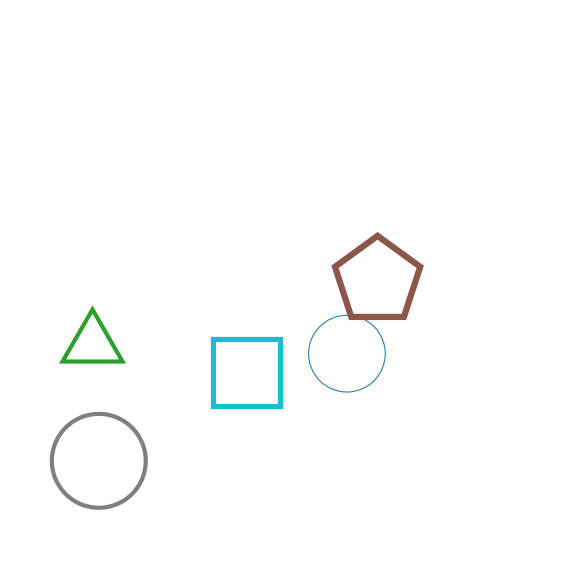[{"shape": "circle", "thickness": 0.5, "radius": 0.33, "center": [0.601, 0.387]}, {"shape": "triangle", "thickness": 2, "radius": 0.3, "center": [0.16, 0.403]}, {"shape": "pentagon", "thickness": 3, "radius": 0.39, "center": [0.654, 0.513]}, {"shape": "circle", "thickness": 2, "radius": 0.41, "center": [0.171, 0.201]}, {"shape": "square", "thickness": 2.5, "radius": 0.29, "center": [0.427, 0.354]}]